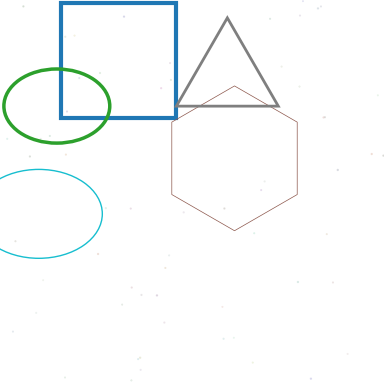[{"shape": "square", "thickness": 3, "radius": 0.75, "center": [0.307, 0.842]}, {"shape": "oval", "thickness": 2.5, "radius": 0.69, "center": [0.148, 0.725]}, {"shape": "hexagon", "thickness": 0.5, "radius": 0.94, "center": [0.609, 0.589]}, {"shape": "triangle", "thickness": 2, "radius": 0.76, "center": [0.59, 0.801]}, {"shape": "oval", "thickness": 1, "radius": 0.82, "center": [0.101, 0.445]}]